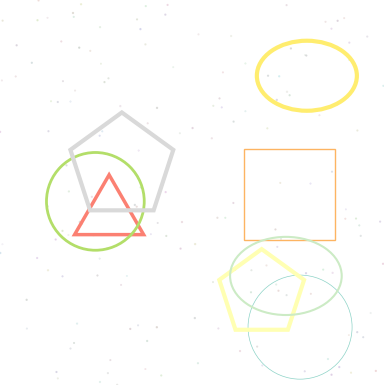[{"shape": "circle", "thickness": 0.5, "radius": 0.68, "center": [0.779, 0.15]}, {"shape": "pentagon", "thickness": 3, "radius": 0.58, "center": [0.68, 0.237]}, {"shape": "triangle", "thickness": 2.5, "radius": 0.52, "center": [0.283, 0.442]}, {"shape": "square", "thickness": 1, "radius": 0.59, "center": [0.752, 0.494]}, {"shape": "circle", "thickness": 2, "radius": 0.63, "center": [0.248, 0.477]}, {"shape": "pentagon", "thickness": 3, "radius": 0.7, "center": [0.316, 0.567]}, {"shape": "oval", "thickness": 1.5, "radius": 0.72, "center": [0.743, 0.283]}, {"shape": "oval", "thickness": 3, "radius": 0.65, "center": [0.797, 0.803]}]